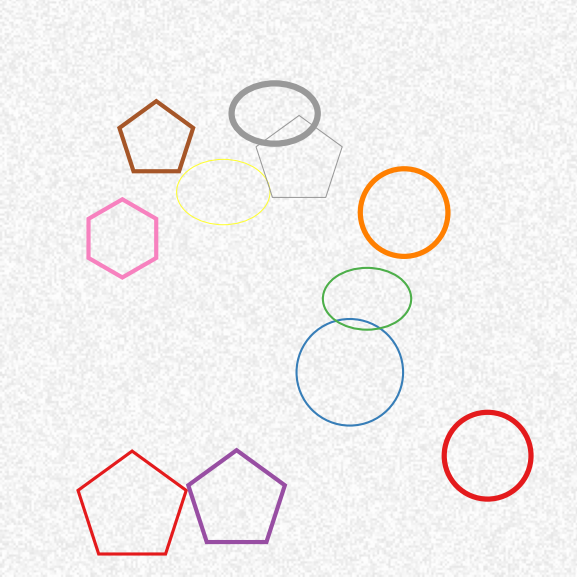[{"shape": "pentagon", "thickness": 1.5, "radius": 0.49, "center": [0.229, 0.12]}, {"shape": "circle", "thickness": 2.5, "radius": 0.38, "center": [0.844, 0.21]}, {"shape": "circle", "thickness": 1, "radius": 0.46, "center": [0.606, 0.354]}, {"shape": "oval", "thickness": 1, "radius": 0.38, "center": [0.636, 0.482]}, {"shape": "pentagon", "thickness": 2, "radius": 0.44, "center": [0.41, 0.132]}, {"shape": "circle", "thickness": 2.5, "radius": 0.38, "center": [0.7, 0.631]}, {"shape": "oval", "thickness": 0.5, "radius": 0.4, "center": [0.387, 0.667]}, {"shape": "pentagon", "thickness": 2, "radius": 0.34, "center": [0.271, 0.757]}, {"shape": "hexagon", "thickness": 2, "radius": 0.34, "center": [0.212, 0.586]}, {"shape": "pentagon", "thickness": 0.5, "radius": 0.39, "center": [0.518, 0.721]}, {"shape": "oval", "thickness": 3, "radius": 0.37, "center": [0.476, 0.803]}]